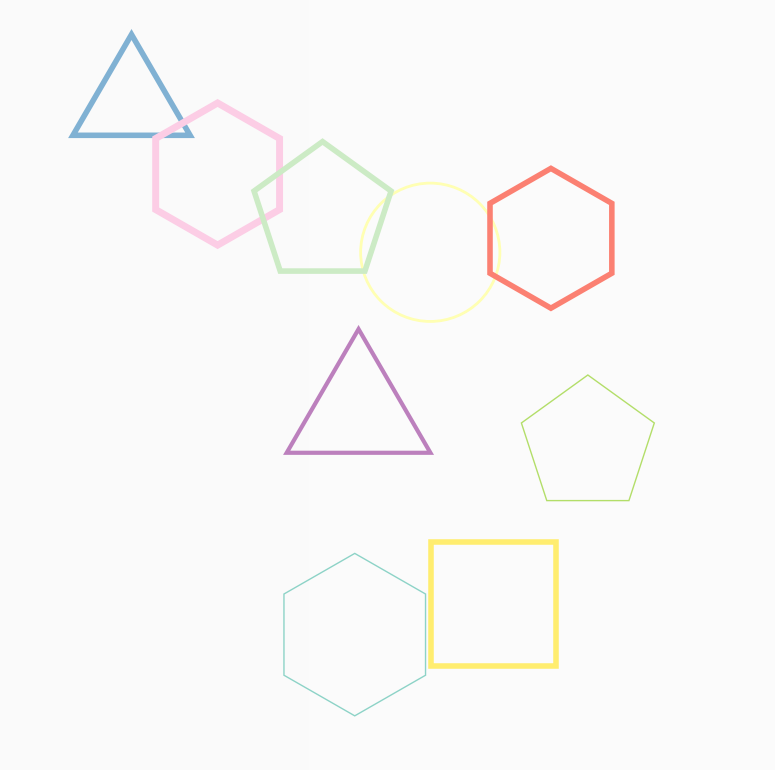[{"shape": "hexagon", "thickness": 0.5, "radius": 0.53, "center": [0.458, 0.176]}, {"shape": "circle", "thickness": 1, "radius": 0.45, "center": [0.555, 0.672]}, {"shape": "hexagon", "thickness": 2, "radius": 0.45, "center": [0.711, 0.691]}, {"shape": "triangle", "thickness": 2, "radius": 0.44, "center": [0.17, 0.868]}, {"shape": "pentagon", "thickness": 0.5, "radius": 0.45, "center": [0.759, 0.423]}, {"shape": "hexagon", "thickness": 2.5, "radius": 0.46, "center": [0.281, 0.774]}, {"shape": "triangle", "thickness": 1.5, "radius": 0.54, "center": [0.463, 0.466]}, {"shape": "pentagon", "thickness": 2, "radius": 0.46, "center": [0.416, 0.723]}, {"shape": "square", "thickness": 2, "radius": 0.4, "center": [0.637, 0.216]}]